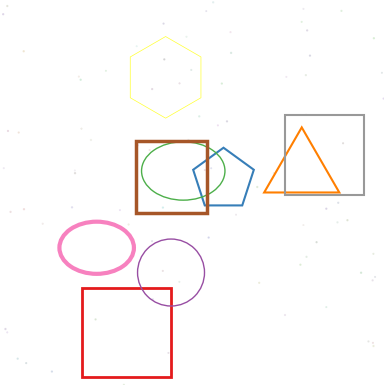[{"shape": "square", "thickness": 2, "radius": 0.58, "center": [0.329, 0.136]}, {"shape": "pentagon", "thickness": 1.5, "radius": 0.41, "center": [0.581, 0.533]}, {"shape": "oval", "thickness": 1, "radius": 0.54, "center": [0.476, 0.556]}, {"shape": "circle", "thickness": 1, "radius": 0.43, "center": [0.444, 0.292]}, {"shape": "triangle", "thickness": 1.5, "radius": 0.56, "center": [0.784, 0.556]}, {"shape": "hexagon", "thickness": 0.5, "radius": 0.53, "center": [0.43, 0.799]}, {"shape": "square", "thickness": 2.5, "radius": 0.47, "center": [0.446, 0.541]}, {"shape": "oval", "thickness": 3, "radius": 0.48, "center": [0.251, 0.356]}, {"shape": "square", "thickness": 1.5, "radius": 0.52, "center": [0.843, 0.597]}]